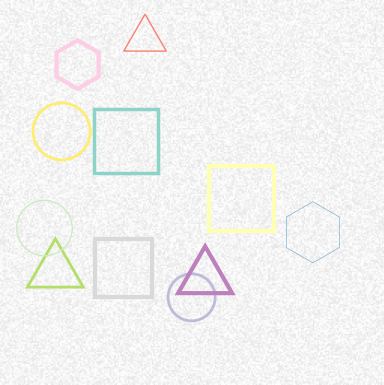[{"shape": "square", "thickness": 2.5, "radius": 0.41, "center": [0.327, 0.634]}, {"shape": "square", "thickness": 3, "radius": 0.42, "center": [0.627, 0.484]}, {"shape": "circle", "thickness": 2, "radius": 0.31, "center": [0.498, 0.228]}, {"shape": "triangle", "thickness": 1, "radius": 0.32, "center": [0.377, 0.899]}, {"shape": "hexagon", "thickness": 0.5, "radius": 0.4, "center": [0.813, 0.397]}, {"shape": "triangle", "thickness": 2, "radius": 0.42, "center": [0.144, 0.296]}, {"shape": "hexagon", "thickness": 3, "radius": 0.31, "center": [0.202, 0.832]}, {"shape": "square", "thickness": 3, "radius": 0.38, "center": [0.321, 0.305]}, {"shape": "triangle", "thickness": 3, "radius": 0.41, "center": [0.533, 0.279]}, {"shape": "circle", "thickness": 1, "radius": 0.36, "center": [0.116, 0.408]}, {"shape": "circle", "thickness": 2, "radius": 0.37, "center": [0.16, 0.659]}]